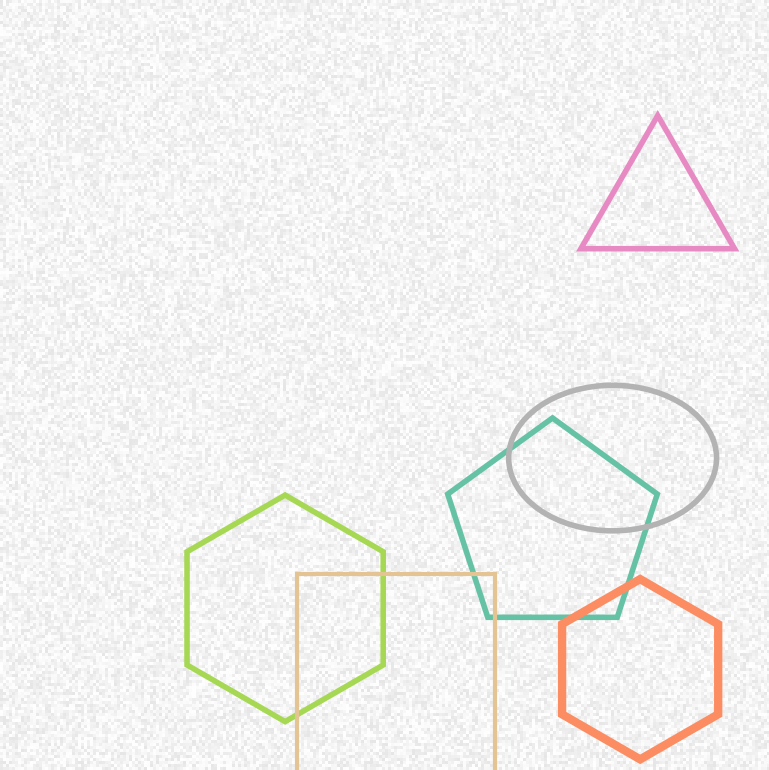[{"shape": "pentagon", "thickness": 2, "radius": 0.72, "center": [0.718, 0.314]}, {"shape": "hexagon", "thickness": 3, "radius": 0.59, "center": [0.831, 0.131]}, {"shape": "triangle", "thickness": 2, "radius": 0.58, "center": [0.854, 0.735]}, {"shape": "hexagon", "thickness": 2, "radius": 0.74, "center": [0.37, 0.21]}, {"shape": "square", "thickness": 1.5, "radius": 0.64, "center": [0.515, 0.126]}, {"shape": "oval", "thickness": 2, "radius": 0.68, "center": [0.796, 0.405]}]